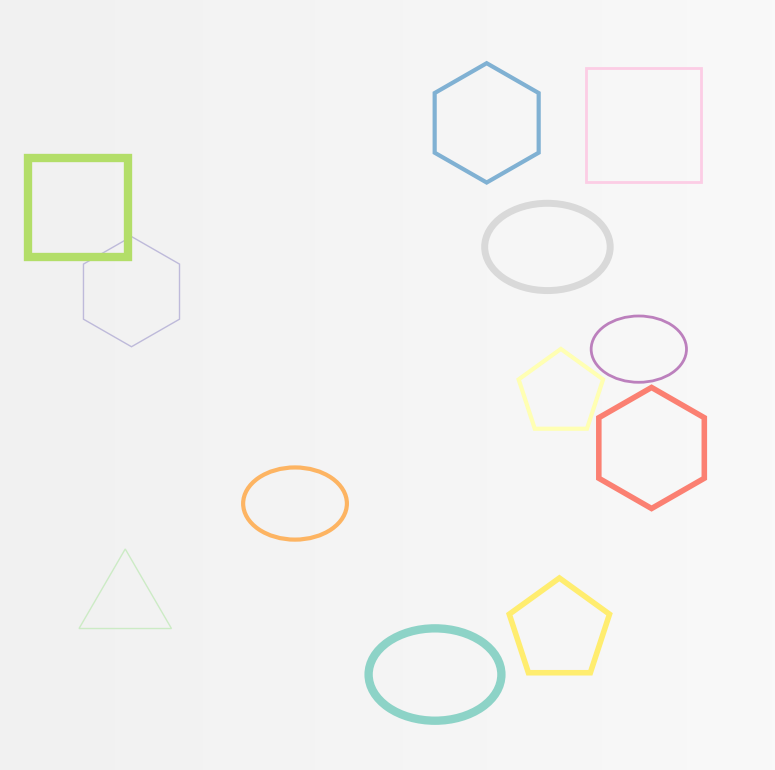[{"shape": "oval", "thickness": 3, "radius": 0.43, "center": [0.561, 0.124]}, {"shape": "pentagon", "thickness": 1.5, "radius": 0.29, "center": [0.724, 0.49]}, {"shape": "hexagon", "thickness": 0.5, "radius": 0.36, "center": [0.17, 0.621]}, {"shape": "hexagon", "thickness": 2, "radius": 0.39, "center": [0.841, 0.418]}, {"shape": "hexagon", "thickness": 1.5, "radius": 0.39, "center": [0.628, 0.84]}, {"shape": "oval", "thickness": 1.5, "radius": 0.33, "center": [0.381, 0.346]}, {"shape": "square", "thickness": 3, "radius": 0.32, "center": [0.101, 0.731]}, {"shape": "square", "thickness": 1, "radius": 0.37, "center": [0.83, 0.838]}, {"shape": "oval", "thickness": 2.5, "radius": 0.4, "center": [0.706, 0.679]}, {"shape": "oval", "thickness": 1, "radius": 0.31, "center": [0.824, 0.547]}, {"shape": "triangle", "thickness": 0.5, "radius": 0.34, "center": [0.162, 0.218]}, {"shape": "pentagon", "thickness": 2, "radius": 0.34, "center": [0.722, 0.181]}]